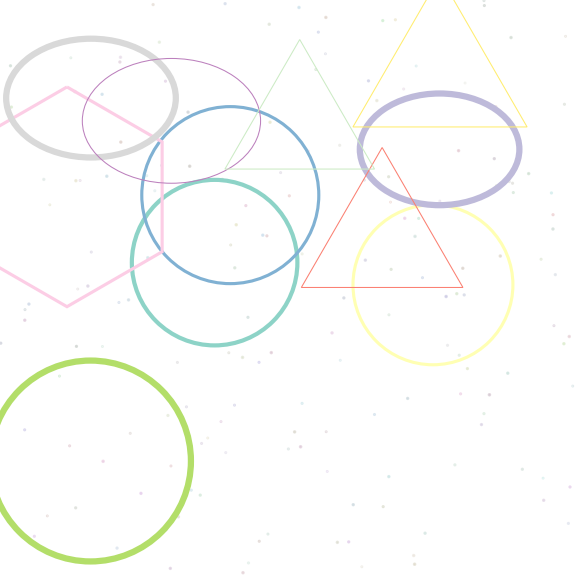[{"shape": "circle", "thickness": 2, "radius": 0.72, "center": [0.372, 0.544]}, {"shape": "circle", "thickness": 1.5, "radius": 0.69, "center": [0.75, 0.506]}, {"shape": "oval", "thickness": 3, "radius": 0.69, "center": [0.761, 0.741]}, {"shape": "triangle", "thickness": 0.5, "radius": 0.81, "center": [0.662, 0.582]}, {"shape": "circle", "thickness": 1.5, "radius": 0.77, "center": [0.399, 0.661]}, {"shape": "circle", "thickness": 3, "radius": 0.87, "center": [0.157, 0.201]}, {"shape": "hexagon", "thickness": 1.5, "radius": 0.95, "center": [0.116, 0.658]}, {"shape": "oval", "thickness": 3, "radius": 0.73, "center": [0.158, 0.829]}, {"shape": "oval", "thickness": 0.5, "radius": 0.77, "center": [0.297, 0.79]}, {"shape": "triangle", "thickness": 0.5, "radius": 0.75, "center": [0.519, 0.781]}, {"shape": "triangle", "thickness": 0.5, "radius": 0.87, "center": [0.762, 0.866]}]